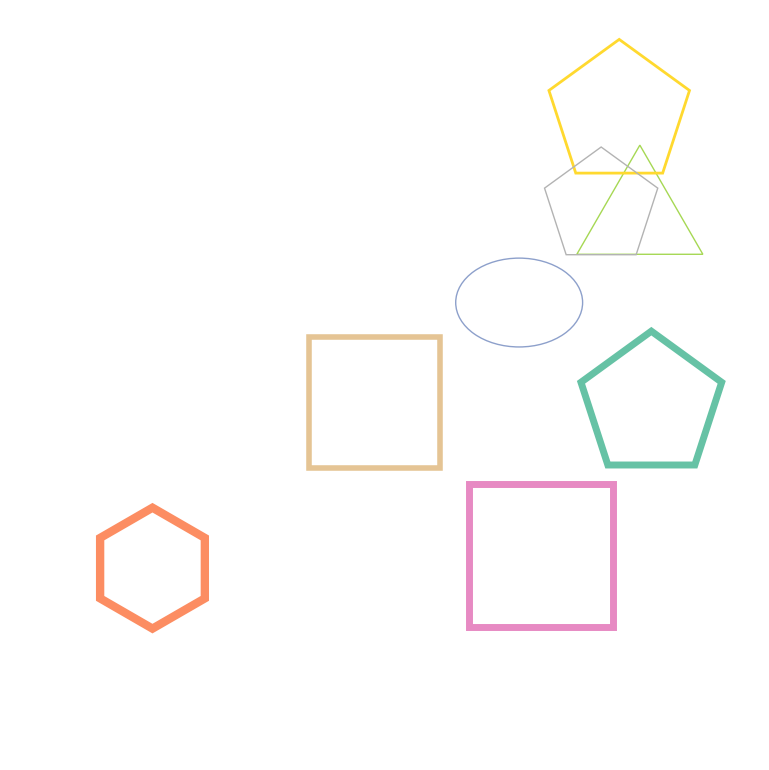[{"shape": "pentagon", "thickness": 2.5, "radius": 0.48, "center": [0.846, 0.474]}, {"shape": "hexagon", "thickness": 3, "radius": 0.39, "center": [0.198, 0.262]}, {"shape": "oval", "thickness": 0.5, "radius": 0.41, "center": [0.674, 0.607]}, {"shape": "square", "thickness": 2.5, "radius": 0.47, "center": [0.702, 0.279]}, {"shape": "triangle", "thickness": 0.5, "radius": 0.47, "center": [0.831, 0.717]}, {"shape": "pentagon", "thickness": 1, "radius": 0.48, "center": [0.804, 0.853]}, {"shape": "square", "thickness": 2, "radius": 0.43, "center": [0.486, 0.477]}, {"shape": "pentagon", "thickness": 0.5, "radius": 0.39, "center": [0.781, 0.732]}]